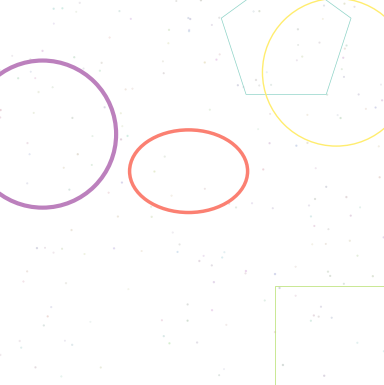[{"shape": "pentagon", "thickness": 0.5, "radius": 0.89, "center": [0.743, 0.898]}, {"shape": "oval", "thickness": 2.5, "radius": 0.77, "center": [0.49, 0.555]}, {"shape": "square", "thickness": 0.5, "radius": 0.71, "center": [0.856, 0.114]}, {"shape": "circle", "thickness": 3, "radius": 0.96, "center": [0.111, 0.652]}, {"shape": "circle", "thickness": 1, "radius": 0.96, "center": [0.873, 0.812]}]